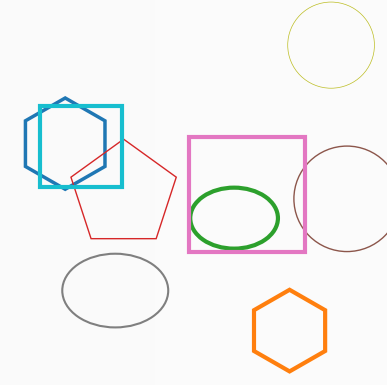[{"shape": "hexagon", "thickness": 2.5, "radius": 0.59, "center": [0.168, 0.627]}, {"shape": "hexagon", "thickness": 3, "radius": 0.53, "center": [0.747, 0.141]}, {"shape": "oval", "thickness": 3, "radius": 0.57, "center": [0.604, 0.433]}, {"shape": "pentagon", "thickness": 1, "radius": 0.71, "center": [0.319, 0.496]}, {"shape": "circle", "thickness": 1, "radius": 0.68, "center": [0.895, 0.484]}, {"shape": "square", "thickness": 3, "radius": 0.75, "center": [0.637, 0.495]}, {"shape": "oval", "thickness": 1.5, "radius": 0.68, "center": [0.297, 0.245]}, {"shape": "circle", "thickness": 0.5, "radius": 0.56, "center": [0.854, 0.883]}, {"shape": "square", "thickness": 3, "radius": 0.53, "center": [0.209, 0.619]}]